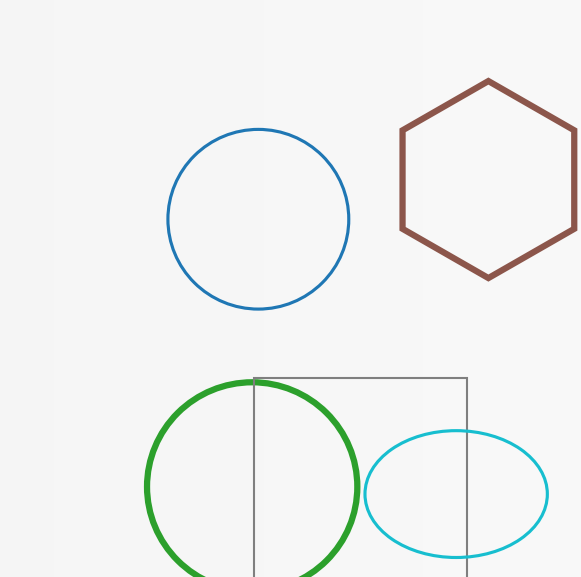[{"shape": "circle", "thickness": 1.5, "radius": 0.78, "center": [0.444, 0.62]}, {"shape": "circle", "thickness": 3, "radius": 0.9, "center": [0.434, 0.156]}, {"shape": "hexagon", "thickness": 3, "radius": 0.85, "center": [0.84, 0.688]}, {"shape": "square", "thickness": 1, "radius": 0.91, "center": [0.62, 0.163]}, {"shape": "oval", "thickness": 1.5, "radius": 0.78, "center": [0.785, 0.144]}]